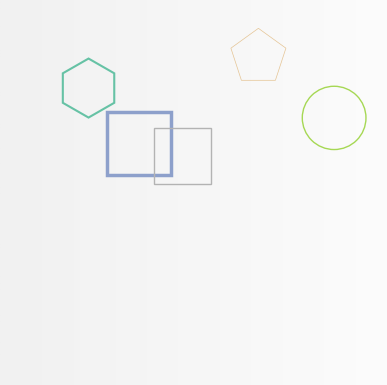[{"shape": "hexagon", "thickness": 1.5, "radius": 0.38, "center": [0.228, 0.771]}, {"shape": "square", "thickness": 2.5, "radius": 0.41, "center": [0.358, 0.627]}, {"shape": "circle", "thickness": 1, "radius": 0.41, "center": [0.862, 0.694]}, {"shape": "pentagon", "thickness": 0.5, "radius": 0.37, "center": [0.667, 0.852]}, {"shape": "square", "thickness": 1, "radius": 0.37, "center": [0.47, 0.595]}]